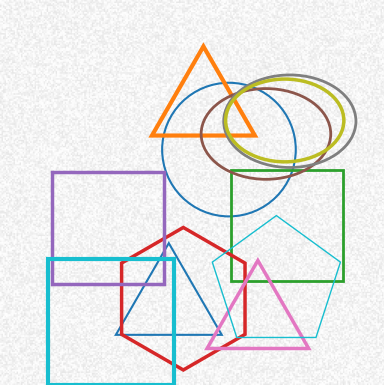[{"shape": "circle", "thickness": 1.5, "radius": 0.87, "center": [0.595, 0.611]}, {"shape": "triangle", "thickness": 1.5, "radius": 0.79, "center": [0.438, 0.21]}, {"shape": "triangle", "thickness": 3, "radius": 0.77, "center": [0.528, 0.725]}, {"shape": "square", "thickness": 2, "radius": 0.72, "center": [0.746, 0.414]}, {"shape": "hexagon", "thickness": 2.5, "radius": 0.93, "center": [0.476, 0.224]}, {"shape": "square", "thickness": 2.5, "radius": 0.73, "center": [0.281, 0.408]}, {"shape": "oval", "thickness": 2, "radius": 0.84, "center": [0.691, 0.652]}, {"shape": "triangle", "thickness": 2.5, "radius": 0.76, "center": [0.67, 0.171]}, {"shape": "oval", "thickness": 2, "radius": 0.86, "center": [0.753, 0.685]}, {"shape": "oval", "thickness": 2.5, "radius": 0.77, "center": [0.74, 0.687]}, {"shape": "square", "thickness": 3, "radius": 0.82, "center": [0.288, 0.164]}, {"shape": "pentagon", "thickness": 1, "radius": 0.87, "center": [0.718, 0.265]}]